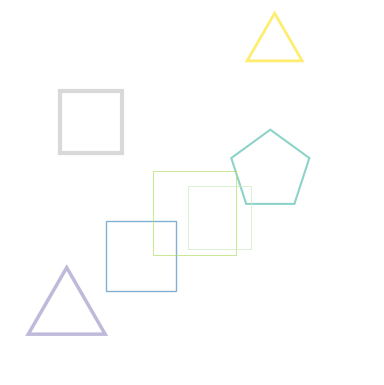[{"shape": "pentagon", "thickness": 1.5, "radius": 0.53, "center": [0.702, 0.557]}, {"shape": "triangle", "thickness": 2.5, "radius": 0.58, "center": [0.173, 0.19]}, {"shape": "square", "thickness": 1, "radius": 0.45, "center": [0.366, 0.336]}, {"shape": "square", "thickness": 0.5, "radius": 0.54, "center": [0.505, 0.447]}, {"shape": "square", "thickness": 3, "radius": 0.4, "center": [0.236, 0.682]}, {"shape": "square", "thickness": 0.5, "radius": 0.41, "center": [0.57, 0.436]}, {"shape": "triangle", "thickness": 2, "radius": 0.41, "center": [0.713, 0.883]}]